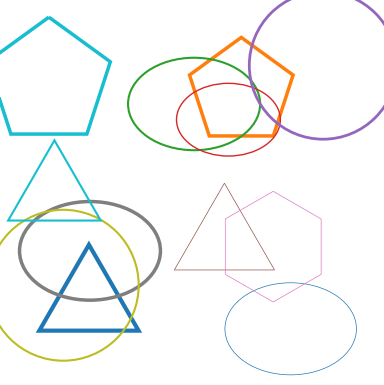[{"shape": "triangle", "thickness": 3, "radius": 0.74, "center": [0.231, 0.216]}, {"shape": "oval", "thickness": 0.5, "radius": 0.85, "center": [0.755, 0.146]}, {"shape": "pentagon", "thickness": 2.5, "radius": 0.71, "center": [0.627, 0.761]}, {"shape": "oval", "thickness": 1.5, "radius": 0.86, "center": [0.504, 0.73]}, {"shape": "oval", "thickness": 1, "radius": 0.67, "center": [0.593, 0.689]}, {"shape": "circle", "thickness": 2, "radius": 0.96, "center": [0.839, 0.83]}, {"shape": "triangle", "thickness": 0.5, "radius": 0.75, "center": [0.583, 0.374]}, {"shape": "hexagon", "thickness": 0.5, "radius": 0.72, "center": [0.71, 0.359]}, {"shape": "oval", "thickness": 2.5, "radius": 0.92, "center": [0.234, 0.348]}, {"shape": "circle", "thickness": 1.5, "radius": 0.98, "center": [0.164, 0.259]}, {"shape": "triangle", "thickness": 1.5, "radius": 0.69, "center": [0.141, 0.497]}, {"shape": "pentagon", "thickness": 2.5, "radius": 0.84, "center": [0.127, 0.788]}]